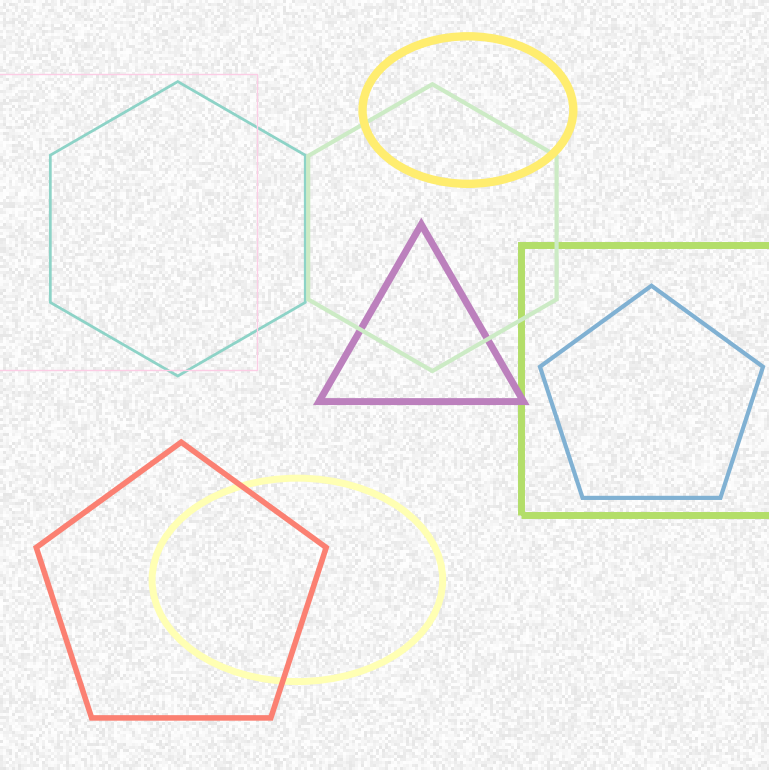[{"shape": "hexagon", "thickness": 1, "radius": 0.96, "center": [0.231, 0.703]}, {"shape": "oval", "thickness": 2.5, "radius": 0.94, "center": [0.386, 0.247]}, {"shape": "pentagon", "thickness": 2, "radius": 0.99, "center": [0.235, 0.228]}, {"shape": "pentagon", "thickness": 1.5, "radius": 0.76, "center": [0.846, 0.477]}, {"shape": "square", "thickness": 2.5, "radius": 0.88, "center": [0.851, 0.507]}, {"shape": "square", "thickness": 0.5, "radius": 0.96, "center": [0.142, 0.712]}, {"shape": "triangle", "thickness": 2.5, "radius": 0.77, "center": [0.547, 0.555]}, {"shape": "hexagon", "thickness": 1.5, "radius": 0.93, "center": [0.562, 0.704]}, {"shape": "oval", "thickness": 3, "radius": 0.68, "center": [0.608, 0.857]}]